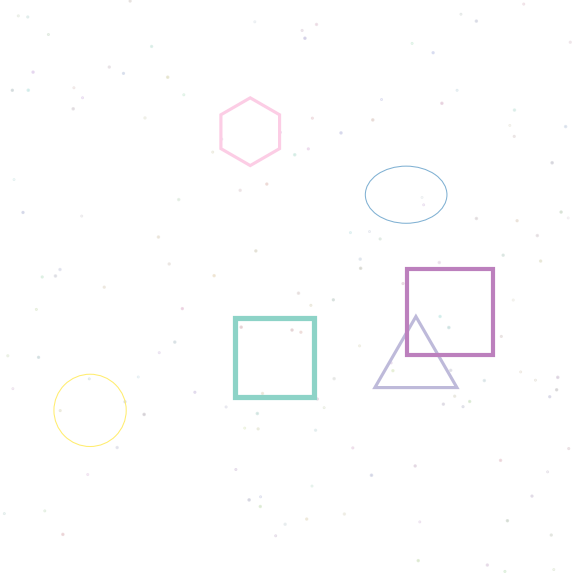[{"shape": "square", "thickness": 2.5, "radius": 0.34, "center": [0.475, 0.38]}, {"shape": "triangle", "thickness": 1.5, "radius": 0.41, "center": [0.72, 0.369]}, {"shape": "oval", "thickness": 0.5, "radius": 0.35, "center": [0.703, 0.662]}, {"shape": "hexagon", "thickness": 1.5, "radius": 0.29, "center": [0.433, 0.771]}, {"shape": "square", "thickness": 2, "radius": 0.37, "center": [0.779, 0.459]}, {"shape": "circle", "thickness": 0.5, "radius": 0.31, "center": [0.156, 0.289]}]